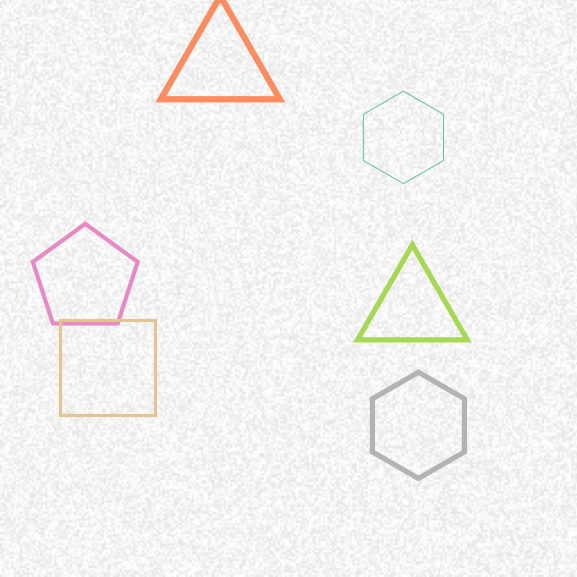[{"shape": "hexagon", "thickness": 0.5, "radius": 0.4, "center": [0.699, 0.761]}, {"shape": "triangle", "thickness": 3, "radius": 0.6, "center": [0.382, 0.887]}, {"shape": "pentagon", "thickness": 2, "radius": 0.48, "center": [0.148, 0.516]}, {"shape": "triangle", "thickness": 2.5, "radius": 0.55, "center": [0.714, 0.466]}, {"shape": "square", "thickness": 1.5, "radius": 0.41, "center": [0.186, 0.362]}, {"shape": "hexagon", "thickness": 2.5, "radius": 0.46, "center": [0.725, 0.263]}]